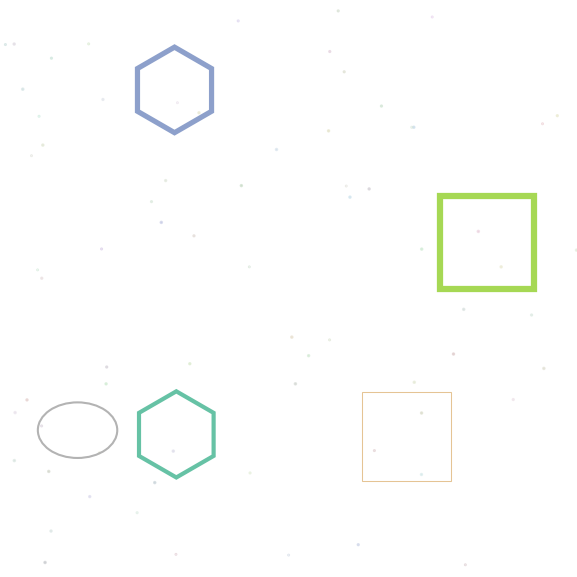[{"shape": "hexagon", "thickness": 2, "radius": 0.37, "center": [0.305, 0.247]}, {"shape": "hexagon", "thickness": 2.5, "radius": 0.37, "center": [0.302, 0.843]}, {"shape": "square", "thickness": 3, "radius": 0.41, "center": [0.843, 0.579]}, {"shape": "square", "thickness": 0.5, "radius": 0.39, "center": [0.704, 0.243]}, {"shape": "oval", "thickness": 1, "radius": 0.34, "center": [0.134, 0.254]}]